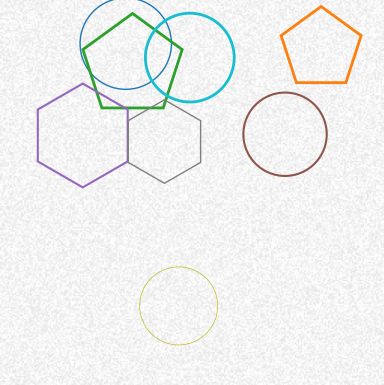[{"shape": "circle", "thickness": 1, "radius": 0.59, "center": [0.327, 0.887]}, {"shape": "pentagon", "thickness": 2, "radius": 0.55, "center": [0.834, 0.874]}, {"shape": "pentagon", "thickness": 2, "radius": 0.68, "center": [0.344, 0.829]}, {"shape": "hexagon", "thickness": 1.5, "radius": 0.67, "center": [0.215, 0.648]}, {"shape": "circle", "thickness": 1.5, "radius": 0.54, "center": [0.74, 0.651]}, {"shape": "hexagon", "thickness": 1, "radius": 0.54, "center": [0.427, 0.632]}, {"shape": "circle", "thickness": 0.5, "radius": 0.51, "center": [0.464, 0.205]}, {"shape": "circle", "thickness": 2, "radius": 0.58, "center": [0.493, 0.85]}]